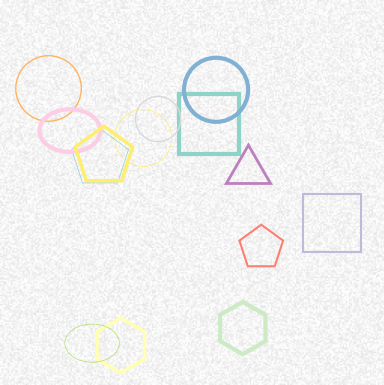[{"shape": "pentagon", "thickness": 0.5, "radius": 0.39, "center": [0.26, 0.588]}, {"shape": "square", "thickness": 3, "radius": 0.39, "center": [0.542, 0.678]}, {"shape": "hexagon", "thickness": 2.5, "radius": 0.36, "center": [0.314, 0.103]}, {"shape": "square", "thickness": 1.5, "radius": 0.38, "center": [0.862, 0.421]}, {"shape": "pentagon", "thickness": 1.5, "radius": 0.3, "center": [0.679, 0.357]}, {"shape": "circle", "thickness": 3, "radius": 0.42, "center": [0.561, 0.767]}, {"shape": "circle", "thickness": 1, "radius": 0.43, "center": [0.126, 0.77]}, {"shape": "oval", "thickness": 0.5, "radius": 0.35, "center": [0.239, 0.109]}, {"shape": "oval", "thickness": 3, "radius": 0.4, "center": [0.182, 0.661]}, {"shape": "circle", "thickness": 1, "radius": 0.29, "center": [0.411, 0.691]}, {"shape": "triangle", "thickness": 2, "radius": 0.33, "center": [0.645, 0.557]}, {"shape": "hexagon", "thickness": 3, "radius": 0.34, "center": [0.631, 0.148]}, {"shape": "pentagon", "thickness": 2.5, "radius": 0.39, "center": [0.27, 0.594]}, {"shape": "circle", "thickness": 0.5, "radius": 0.37, "center": [0.372, 0.641]}]